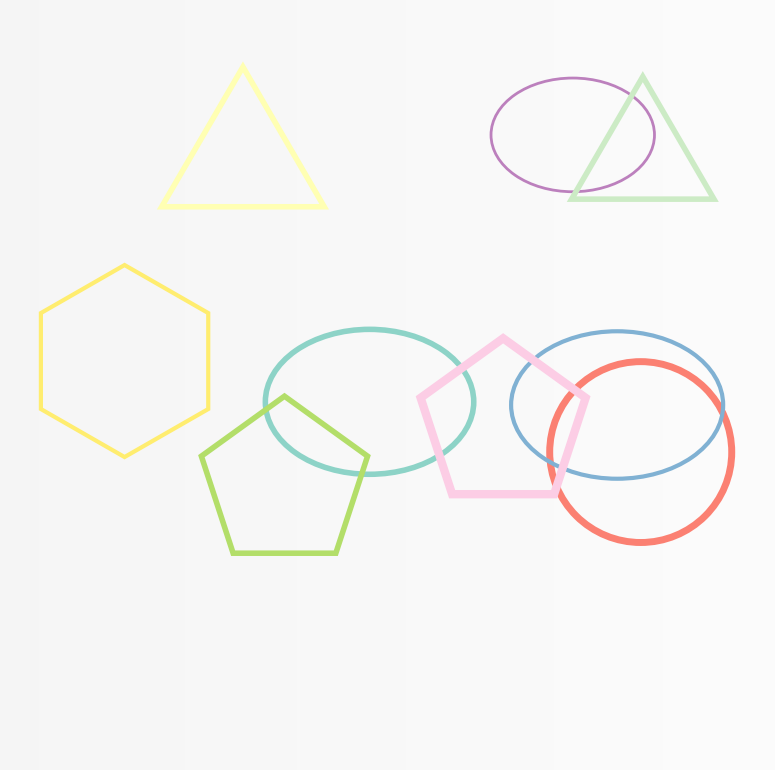[{"shape": "oval", "thickness": 2, "radius": 0.67, "center": [0.477, 0.478]}, {"shape": "triangle", "thickness": 2, "radius": 0.61, "center": [0.313, 0.792]}, {"shape": "circle", "thickness": 2.5, "radius": 0.59, "center": [0.827, 0.413]}, {"shape": "oval", "thickness": 1.5, "radius": 0.68, "center": [0.796, 0.474]}, {"shape": "pentagon", "thickness": 2, "radius": 0.56, "center": [0.367, 0.373]}, {"shape": "pentagon", "thickness": 3, "radius": 0.56, "center": [0.649, 0.449]}, {"shape": "oval", "thickness": 1, "radius": 0.53, "center": [0.739, 0.825]}, {"shape": "triangle", "thickness": 2, "radius": 0.53, "center": [0.829, 0.794]}, {"shape": "hexagon", "thickness": 1.5, "radius": 0.62, "center": [0.161, 0.531]}]